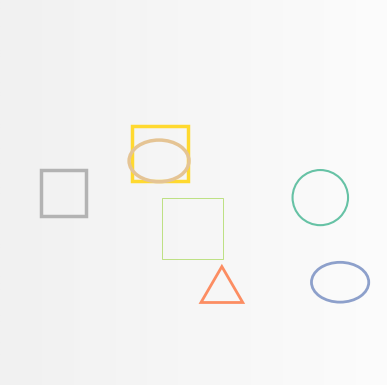[{"shape": "circle", "thickness": 1.5, "radius": 0.36, "center": [0.827, 0.487]}, {"shape": "triangle", "thickness": 2, "radius": 0.31, "center": [0.573, 0.245]}, {"shape": "oval", "thickness": 2, "radius": 0.37, "center": [0.878, 0.267]}, {"shape": "square", "thickness": 0.5, "radius": 0.39, "center": [0.497, 0.407]}, {"shape": "square", "thickness": 2.5, "radius": 0.36, "center": [0.412, 0.602]}, {"shape": "oval", "thickness": 2.5, "radius": 0.39, "center": [0.41, 0.582]}, {"shape": "square", "thickness": 2.5, "radius": 0.3, "center": [0.164, 0.499]}]